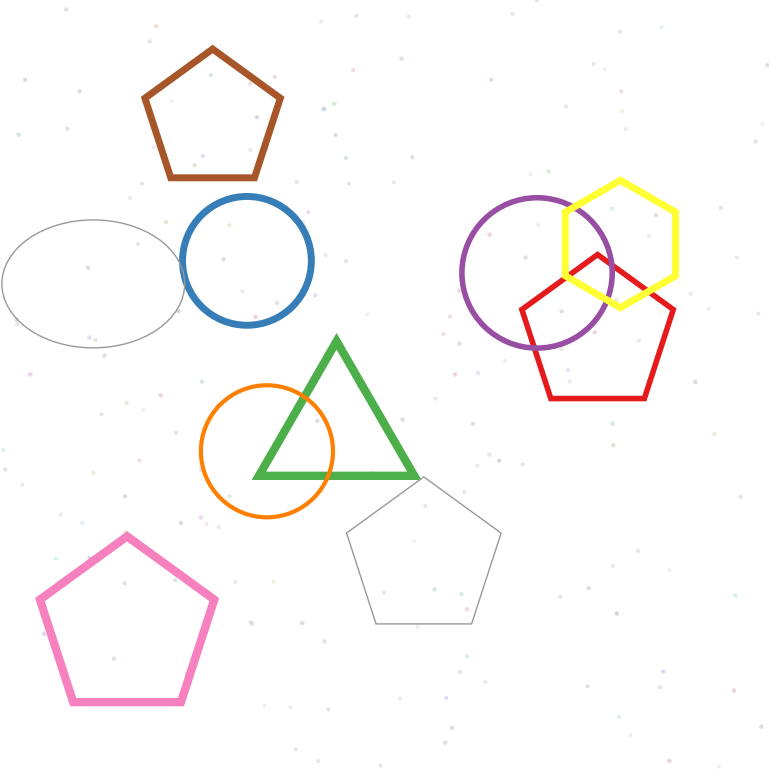[{"shape": "pentagon", "thickness": 2, "radius": 0.52, "center": [0.776, 0.566]}, {"shape": "circle", "thickness": 2.5, "radius": 0.42, "center": [0.321, 0.661]}, {"shape": "triangle", "thickness": 3, "radius": 0.58, "center": [0.437, 0.44]}, {"shape": "circle", "thickness": 2, "radius": 0.49, "center": [0.698, 0.646]}, {"shape": "circle", "thickness": 1.5, "radius": 0.43, "center": [0.347, 0.414]}, {"shape": "hexagon", "thickness": 2.5, "radius": 0.41, "center": [0.806, 0.683]}, {"shape": "pentagon", "thickness": 2.5, "radius": 0.46, "center": [0.276, 0.844]}, {"shape": "pentagon", "thickness": 3, "radius": 0.6, "center": [0.165, 0.184]}, {"shape": "oval", "thickness": 0.5, "radius": 0.59, "center": [0.121, 0.631]}, {"shape": "pentagon", "thickness": 0.5, "radius": 0.53, "center": [0.55, 0.275]}]